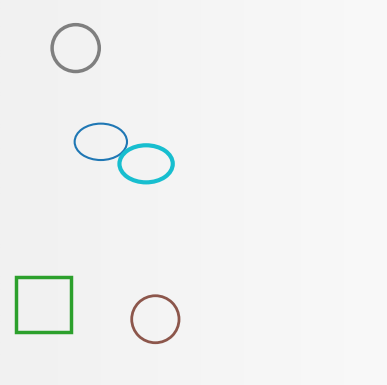[{"shape": "oval", "thickness": 1.5, "radius": 0.34, "center": [0.26, 0.632]}, {"shape": "square", "thickness": 2.5, "radius": 0.36, "center": [0.112, 0.209]}, {"shape": "circle", "thickness": 2, "radius": 0.31, "center": [0.401, 0.171]}, {"shape": "circle", "thickness": 2.5, "radius": 0.3, "center": [0.195, 0.875]}, {"shape": "oval", "thickness": 3, "radius": 0.34, "center": [0.377, 0.574]}]